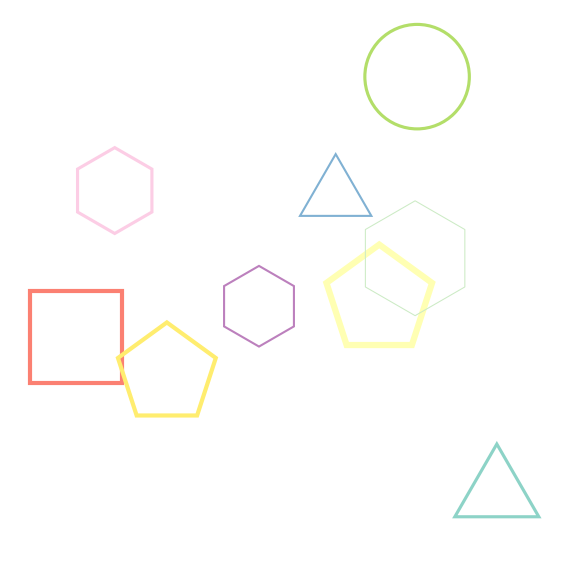[{"shape": "triangle", "thickness": 1.5, "radius": 0.42, "center": [0.86, 0.146]}, {"shape": "pentagon", "thickness": 3, "radius": 0.48, "center": [0.657, 0.479]}, {"shape": "square", "thickness": 2, "radius": 0.4, "center": [0.132, 0.415]}, {"shape": "triangle", "thickness": 1, "radius": 0.36, "center": [0.581, 0.661]}, {"shape": "circle", "thickness": 1.5, "radius": 0.45, "center": [0.722, 0.866]}, {"shape": "hexagon", "thickness": 1.5, "radius": 0.37, "center": [0.199, 0.669]}, {"shape": "hexagon", "thickness": 1, "radius": 0.35, "center": [0.448, 0.469]}, {"shape": "hexagon", "thickness": 0.5, "radius": 0.5, "center": [0.719, 0.552]}, {"shape": "pentagon", "thickness": 2, "radius": 0.45, "center": [0.289, 0.352]}]